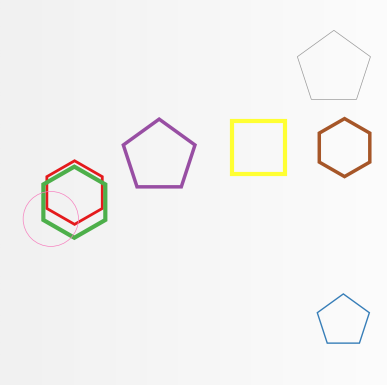[{"shape": "hexagon", "thickness": 2, "radius": 0.41, "center": [0.192, 0.5]}, {"shape": "pentagon", "thickness": 1, "radius": 0.35, "center": [0.886, 0.166]}, {"shape": "hexagon", "thickness": 3, "radius": 0.46, "center": [0.192, 0.475]}, {"shape": "pentagon", "thickness": 2.5, "radius": 0.49, "center": [0.411, 0.593]}, {"shape": "square", "thickness": 3, "radius": 0.34, "center": [0.666, 0.617]}, {"shape": "hexagon", "thickness": 2.5, "radius": 0.38, "center": [0.889, 0.617]}, {"shape": "circle", "thickness": 0.5, "radius": 0.36, "center": [0.131, 0.431]}, {"shape": "pentagon", "thickness": 0.5, "radius": 0.5, "center": [0.862, 0.822]}]